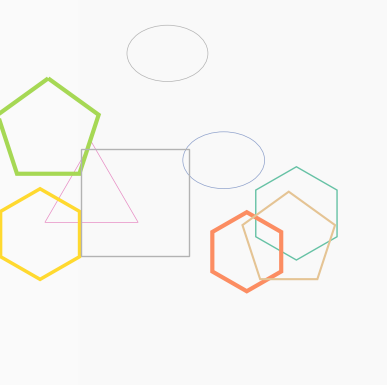[{"shape": "hexagon", "thickness": 1, "radius": 0.61, "center": [0.765, 0.446]}, {"shape": "hexagon", "thickness": 3, "radius": 0.51, "center": [0.637, 0.346]}, {"shape": "oval", "thickness": 0.5, "radius": 0.53, "center": [0.577, 0.584]}, {"shape": "triangle", "thickness": 0.5, "radius": 0.69, "center": [0.236, 0.492]}, {"shape": "pentagon", "thickness": 3, "radius": 0.68, "center": [0.124, 0.66]}, {"shape": "hexagon", "thickness": 2.5, "radius": 0.59, "center": [0.103, 0.392]}, {"shape": "pentagon", "thickness": 1.5, "radius": 0.63, "center": [0.745, 0.377]}, {"shape": "oval", "thickness": 0.5, "radius": 0.52, "center": [0.432, 0.861]}, {"shape": "square", "thickness": 1, "radius": 0.69, "center": [0.348, 0.473]}]